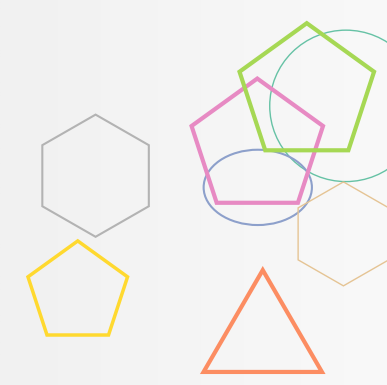[{"shape": "circle", "thickness": 1, "radius": 0.98, "center": [0.893, 0.725]}, {"shape": "triangle", "thickness": 3, "radius": 0.88, "center": [0.678, 0.122]}, {"shape": "oval", "thickness": 1.5, "radius": 0.7, "center": [0.665, 0.513]}, {"shape": "pentagon", "thickness": 3, "radius": 0.89, "center": [0.664, 0.618]}, {"shape": "pentagon", "thickness": 3, "radius": 0.91, "center": [0.792, 0.757]}, {"shape": "pentagon", "thickness": 2.5, "radius": 0.68, "center": [0.201, 0.239]}, {"shape": "hexagon", "thickness": 1, "radius": 0.68, "center": [0.886, 0.393]}, {"shape": "hexagon", "thickness": 1.5, "radius": 0.79, "center": [0.247, 0.544]}]